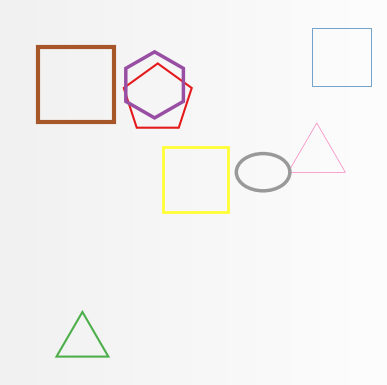[{"shape": "pentagon", "thickness": 1.5, "radius": 0.46, "center": [0.407, 0.743]}, {"shape": "square", "thickness": 0.5, "radius": 0.38, "center": [0.882, 0.852]}, {"shape": "triangle", "thickness": 1.5, "radius": 0.39, "center": [0.213, 0.112]}, {"shape": "hexagon", "thickness": 2.5, "radius": 0.43, "center": [0.399, 0.78]}, {"shape": "square", "thickness": 2, "radius": 0.42, "center": [0.505, 0.534]}, {"shape": "square", "thickness": 3, "radius": 0.49, "center": [0.196, 0.781]}, {"shape": "triangle", "thickness": 0.5, "radius": 0.43, "center": [0.817, 0.595]}, {"shape": "oval", "thickness": 2.5, "radius": 0.35, "center": [0.679, 0.553]}]